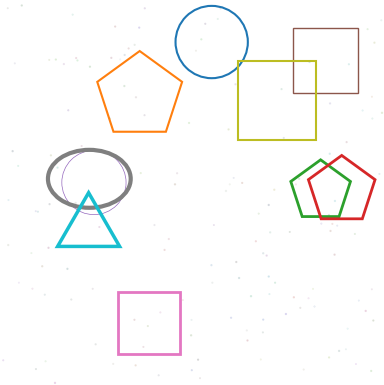[{"shape": "circle", "thickness": 1.5, "radius": 0.47, "center": [0.55, 0.891]}, {"shape": "pentagon", "thickness": 1.5, "radius": 0.58, "center": [0.363, 0.752]}, {"shape": "pentagon", "thickness": 2, "radius": 0.41, "center": [0.833, 0.503]}, {"shape": "pentagon", "thickness": 2, "radius": 0.45, "center": [0.888, 0.505]}, {"shape": "circle", "thickness": 0.5, "radius": 0.42, "center": [0.244, 0.526]}, {"shape": "square", "thickness": 1, "radius": 0.42, "center": [0.846, 0.843]}, {"shape": "square", "thickness": 2, "radius": 0.41, "center": [0.387, 0.161]}, {"shape": "oval", "thickness": 3, "radius": 0.54, "center": [0.232, 0.536]}, {"shape": "square", "thickness": 1.5, "radius": 0.51, "center": [0.719, 0.738]}, {"shape": "triangle", "thickness": 2.5, "radius": 0.46, "center": [0.23, 0.406]}]